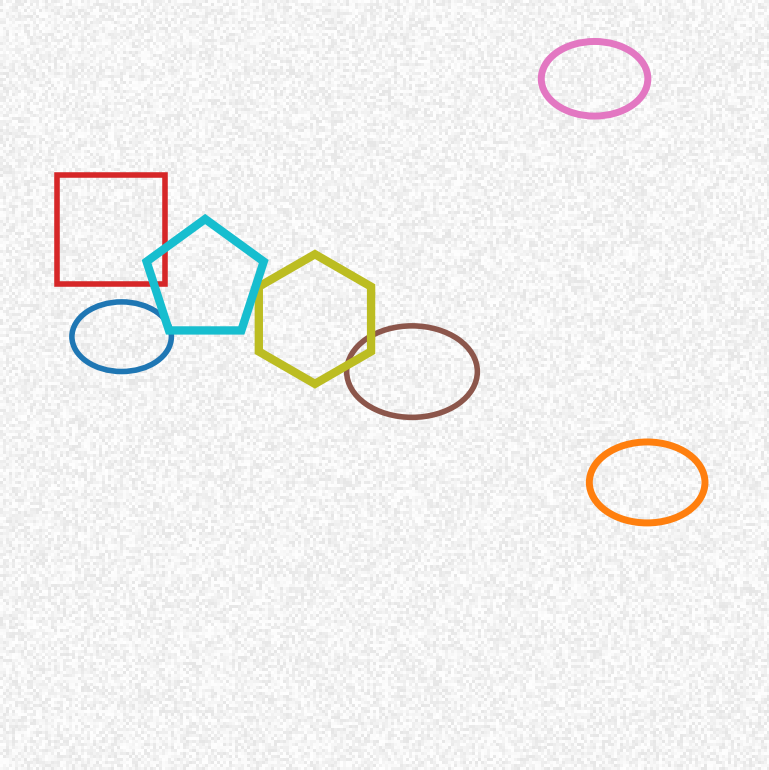[{"shape": "oval", "thickness": 2, "radius": 0.32, "center": [0.158, 0.563]}, {"shape": "oval", "thickness": 2.5, "radius": 0.38, "center": [0.84, 0.373]}, {"shape": "square", "thickness": 2, "radius": 0.35, "center": [0.144, 0.702]}, {"shape": "oval", "thickness": 2, "radius": 0.42, "center": [0.535, 0.517]}, {"shape": "oval", "thickness": 2.5, "radius": 0.35, "center": [0.772, 0.898]}, {"shape": "hexagon", "thickness": 3, "radius": 0.42, "center": [0.409, 0.586]}, {"shape": "pentagon", "thickness": 3, "radius": 0.4, "center": [0.266, 0.636]}]